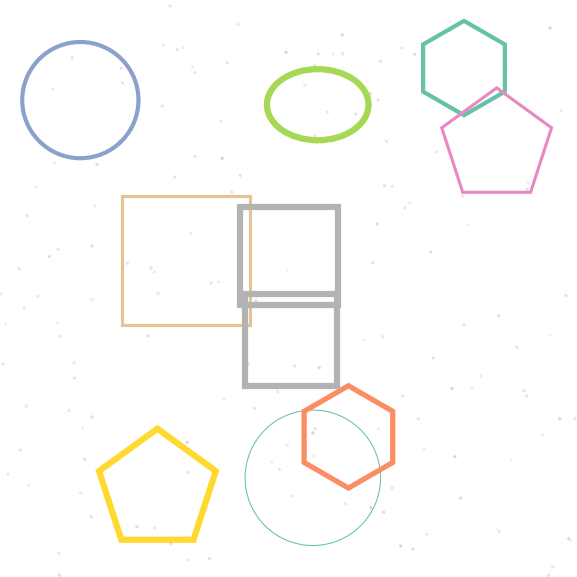[{"shape": "circle", "thickness": 0.5, "radius": 0.59, "center": [0.542, 0.172]}, {"shape": "hexagon", "thickness": 2, "radius": 0.41, "center": [0.803, 0.881]}, {"shape": "hexagon", "thickness": 2.5, "radius": 0.44, "center": [0.603, 0.243]}, {"shape": "circle", "thickness": 2, "radius": 0.5, "center": [0.139, 0.826]}, {"shape": "pentagon", "thickness": 1.5, "radius": 0.5, "center": [0.86, 0.747]}, {"shape": "oval", "thickness": 3, "radius": 0.44, "center": [0.55, 0.818]}, {"shape": "pentagon", "thickness": 3, "radius": 0.53, "center": [0.273, 0.151]}, {"shape": "square", "thickness": 1.5, "radius": 0.56, "center": [0.322, 0.548]}, {"shape": "square", "thickness": 3, "radius": 0.42, "center": [0.5, 0.556]}, {"shape": "square", "thickness": 3, "radius": 0.4, "center": [0.504, 0.41]}]